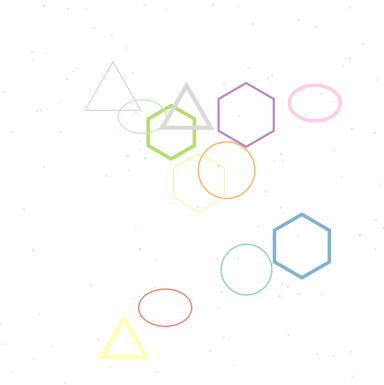[{"shape": "circle", "thickness": 1, "radius": 0.33, "center": [0.64, 0.3]}, {"shape": "triangle", "thickness": 3, "radius": 0.33, "center": [0.322, 0.106]}, {"shape": "triangle", "thickness": 0.5, "radius": 0.42, "center": [0.293, 0.756]}, {"shape": "oval", "thickness": 1, "radius": 0.35, "center": [0.429, 0.201]}, {"shape": "hexagon", "thickness": 2.5, "radius": 0.41, "center": [0.784, 0.361]}, {"shape": "circle", "thickness": 1, "radius": 0.37, "center": [0.589, 0.558]}, {"shape": "hexagon", "thickness": 2.5, "radius": 0.35, "center": [0.445, 0.657]}, {"shape": "oval", "thickness": 2.5, "radius": 0.33, "center": [0.818, 0.732]}, {"shape": "triangle", "thickness": 3, "radius": 0.37, "center": [0.485, 0.705]}, {"shape": "hexagon", "thickness": 1.5, "radius": 0.41, "center": [0.639, 0.702]}, {"shape": "oval", "thickness": 1, "radius": 0.31, "center": [0.369, 0.697]}, {"shape": "hexagon", "thickness": 0.5, "radius": 0.38, "center": [0.517, 0.525]}]